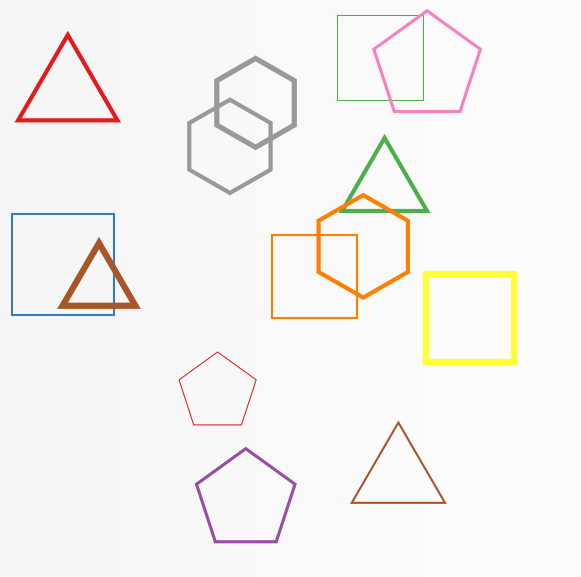[{"shape": "pentagon", "thickness": 0.5, "radius": 0.35, "center": [0.374, 0.32]}, {"shape": "triangle", "thickness": 2, "radius": 0.49, "center": [0.117, 0.84]}, {"shape": "square", "thickness": 1, "radius": 0.44, "center": [0.109, 0.541]}, {"shape": "square", "thickness": 0.5, "radius": 0.37, "center": [0.654, 0.9]}, {"shape": "triangle", "thickness": 2, "radius": 0.42, "center": [0.662, 0.676]}, {"shape": "pentagon", "thickness": 1.5, "radius": 0.45, "center": [0.423, 0.133]}, {"shape": "square", "thickness": 1, "radius": 0.36, "center": [0.541, 0.52]}, {"shape": "hexagon", "thickness": 2, "radius": 0.44, "center": [0.625, 0.573]}, {"shape": "square", "thickness": 3, "radius": 0.38, "center": [0.808, 0.449]}, {"shape": "triangle", "thickness": 3, "radius": 0.36, "center": [0.17, 0.506]}, {"shape": "triangle", "thickness": 1, "radius": 0.46, "center": [0.685, 0.175]}, {"shape": "pentagon", "thickness": 1.5, "radius": 0.48, "center": [0.735, 0.884]}, {"shape": "hexagon", "thickness": 2.5, "radius": 0.38, "center": [0.44, 0.821]}, {"shape": "hexagon", "thickness": 2, "radius": 0.4, "center": [0.396, 0.746]}]